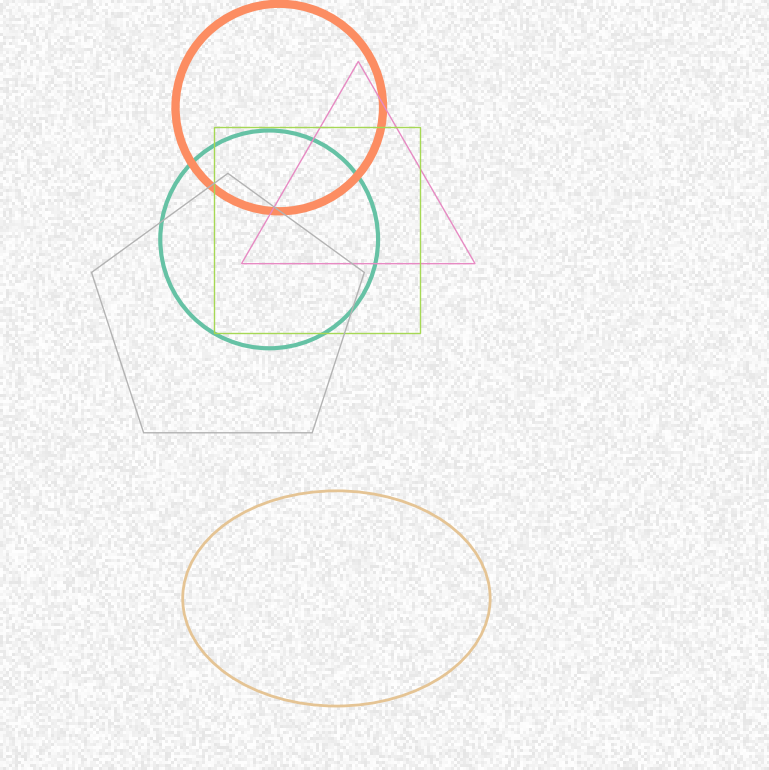[{"shape": "circle", "thickness": 1.5, "radius": 0.71, "center": [0.35, 0.689]}, {"shape": "circle", "thickness": 3, "radius": 0.67, "center": [0.363, 0.86]}, {"shape": "triangle", "thickness": 0.5, "radius": 0.88, "center": [0.465, 0.745]}, {"shape": "square", "thickness": 0.5, "radius": 0.67, "center": [0.412, 0.701]}, {"shape": "oval", "thickness": 1, "radius": 1.0, "center": [0.437, 0.223]}, {"shape": "pentagon", "thickness": 0.5, "radius": 0.93, "center": [0.296, 0.589]}]